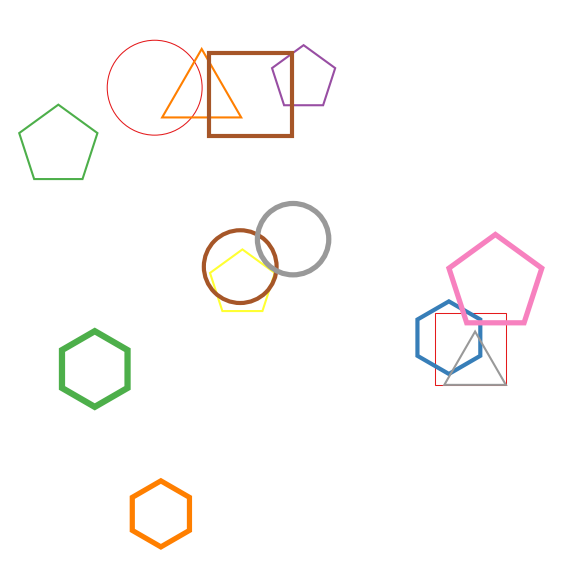[{"shape": "square", "thickness": 0.5, "radius": 0.31, "center": [0.815, 0.395]}, {"shape": "circle", "thickness": 0.5, "radius": 0.41, "center": [0.268, 0.847]}, {"shape": "hexagon", "thickness": 2, "radius": 0.31, "center": [0.777, 0.414]}, {"shape": "hexagon", "thickness": 3, "radius": 0.33, "center": [0.164, 0.36]}, {"shape": "pentagon", "thickness": 1, "radius": 0.36, "center": [0.101, 0.747]}, {"shape": "pentagon", "thickness": 1, "radius": 0.29, "center": [0.526, 0.863]}, {"shape": "triangle", "thickness": 1, "radius": 0.4, "center": [0.349, 0.835]}, {"shape": "hexagon", "thickness": 2.5, "radius": 0.29, "center": [0.279, 0.109]}, {"shape": "pentagon", "thickness": 1, "radius": 0.3, "center": [0.42, 0.508]}, {"shape": "circle", "thickness": 2, "radius": 0.31, "center": [0.416, 0.537]}, {"shape": "square", "thickness": 2, "radius": 0.36, "center": [0.434, 0.836]}, {"shape": "pentagon", "thickness": 2.5, "radius": 0.42, "center": [0.858, 0.509]}, {"shape": "triangle", "thickness": 1, "radius": 0.31, "center": [0.823, 0.363]}, {"shape": "circle", "thickness": 2.5, "radius": 0.31, "center": [0.508, 0.585]}]